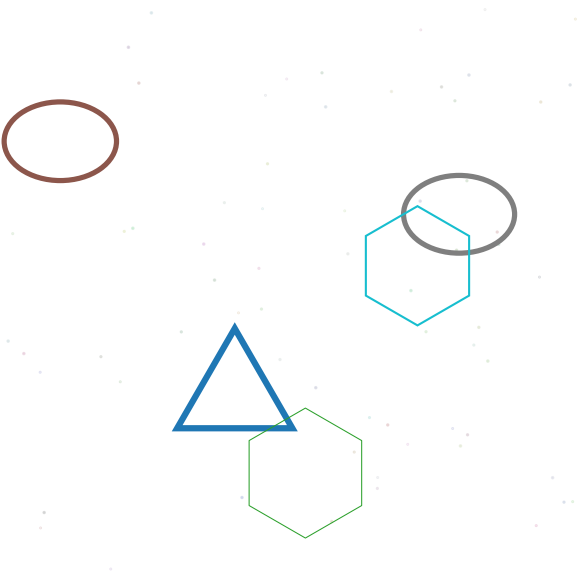[{"shape": "triangle", "thickness": 3, "radius": 0.58, "center": [0.407, 0.315]}, {"shape": "hexagon", "thickness": 0.5, "radius": 0.56, "center": [0.529, 0.18]}, {"shape": "oval", "thickness": 2.5, "radius": 0.49, "center": [0.104, 0.755]}, {"shape": "oval", "thickness": 2.5, "radius": 0.48, "center": [0.795, 0.628]}, {"shape": "hexagon", "thickness": 1, "radius": 0.52, "center": [0.723, 0.539]}]